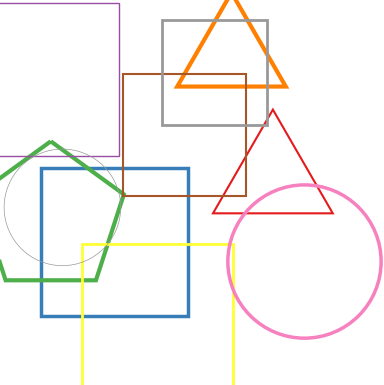[{"shape": "triangle", "thickness": 1.5, "radius": 0.9, "center": [0.709, 0.536]}, {"shape": "square", "thickness": 2.5, "radius": 0.96, "center": [0.297, 0.371]}, {"shape": "pentagon", "thickness": 3, "radius": 1.0, "center": [0.132, 0.433]}, {"shape": "square", "thickness": 1, "radius": 1.0, "center": [0.111, 0.793]}, {"shape": "triangle", "thickness": 3, "radius": 0.81, "center": [0.601, 0.857]}, {"shape": "square", "thickness": 2, "radius": 0.98, "center": [0.408, 0.17]}, {"shape": "square", "thickness": 1.5, "radius": 0.8, "center": [0.48, 0.649]}, {"shape": "circle", "thickness": 2.5, "radius": 1.0, "center": [0.791, 0.321]}, {"shape": "square", "thickness": 2, "radius": 0.68, "center": [0.557, 0.811]}, {"shape": "circle", "thickness": 0.5, "radius": 0.76, "center": [0.162, 0.461]}]